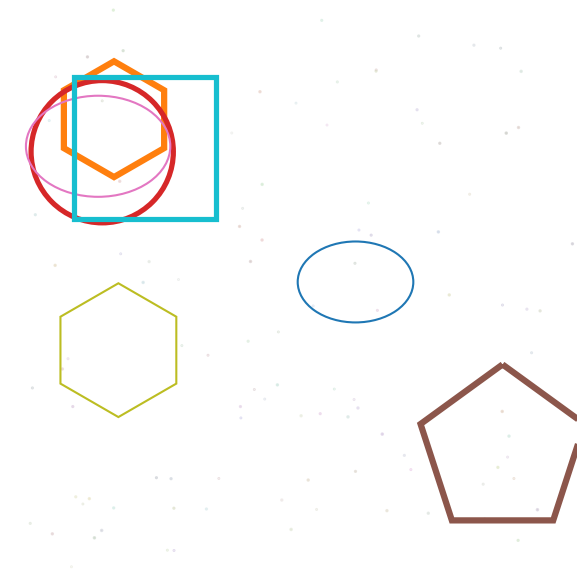[{"shape": "oval", "thickness": 1, "radius": 0.5, "center": [0.616, 0.511]}, {"shape": "hexagon", "thickness": 3, "radius": 0.5, "center": [0.197, 0.793]}, {"shape": "circle", "thickness": 2.5, "radius": 0.62, "center": [0.177, 0.736]}, {"shape": "pentagon", "thickness": 3, "radius": 0.75, "center": [0.87, 0.219]}, {"shape": "oval", "thickness": 1, "radius": 0.63, "center": [0.17, 0.746]}, {"shape": "hexagon", "thickness": 1, "radius": 0.58, "center": [0.205, 0.393]}, {"shape": "square", "thickness": 2.5, "radius": 0.62, "center": [0.251, 0.743]}]